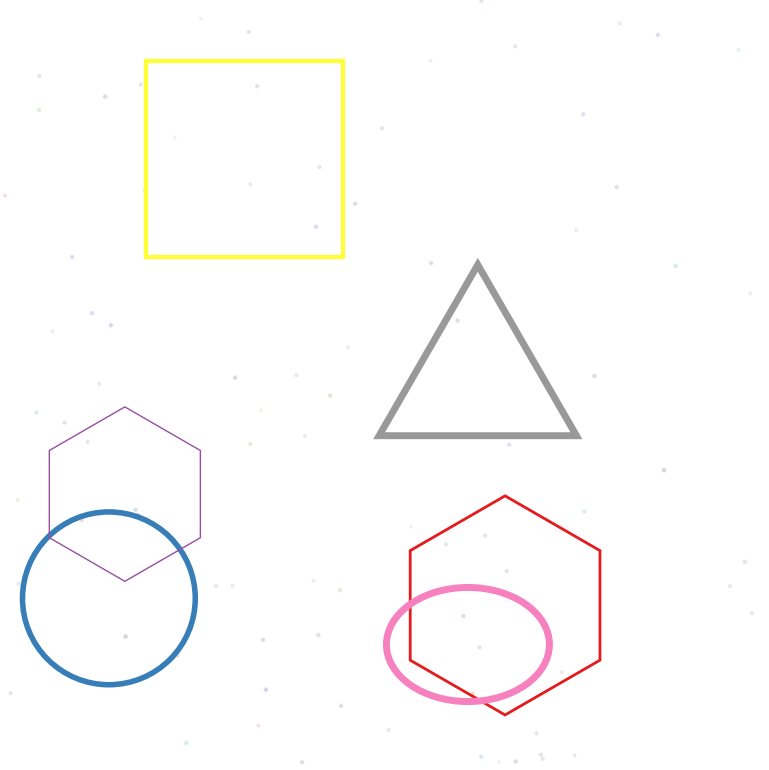[{"shape": "hexagon", "thickness": 1, "radius": 0.71, "center": [0.656, 0.214]}, {"shape": "circle", "thickness": 2, "radius": 0.56, "center": [0.141, 0.223]}, {"shape": "hexagon", "thickness": 0.5, "radius": 0.57, "center": [0.162, 0.358]}, {"shape": "square", "thickness": 1.5, "radius": 0.64, "center": [0.318, 0.794]}, {"shape": "oval", "thickness": 2.5, "radius": 0.53, "center": [0.608, 0.163]}, {"shape": "triangle", "thickness": 2.5, "radius": 0.74, "center": [0.62, 0.508]}]